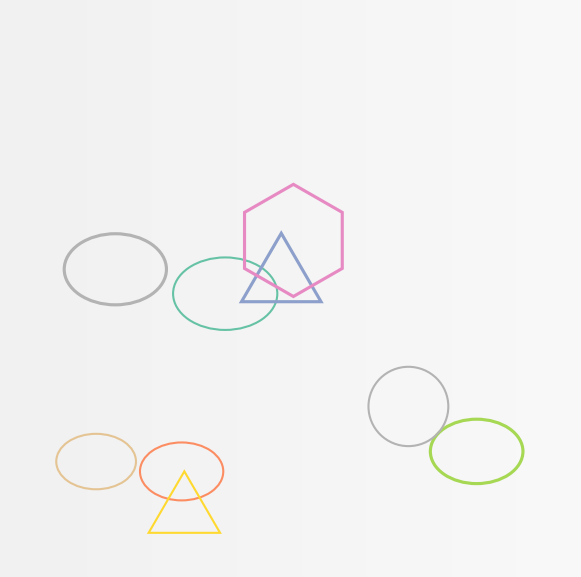[{"shape": "oval", "thickness": 1, "radius": 0.45, "center": [0.387, 0.491]}, {"shape": "oval", "thickness": 1, "radius": 0.36, "center": [0.312, 0.183]}, {"shape": "triangle", "thickness": 1.5, "radius": 0.4, "center": [0.484, 0.516]}, {"shape": "hexagon", "thickness": 1.5, "radius": 0.49, "center": [0.505, 0.583]}, {"shape": "oval", "thickness": 1.5, "radius": 0.4, "center": [0.82, 0.217]}, {"shape": "triangle", "thickness": 1, "radius": 0.35, "center": [0.317, 0.112]}, {"shape": "oval", "thickness": 1, "radius": 0.34, "center": [0.165, 0.2]}, {"shape": "circle", "thickness": 1, "radius": 0.34, "center": [0.703, 0.295]}, {"shape": "oval", "thickness": 1.5, "radius": 0.44, "center": [0.198, 0.533]}]